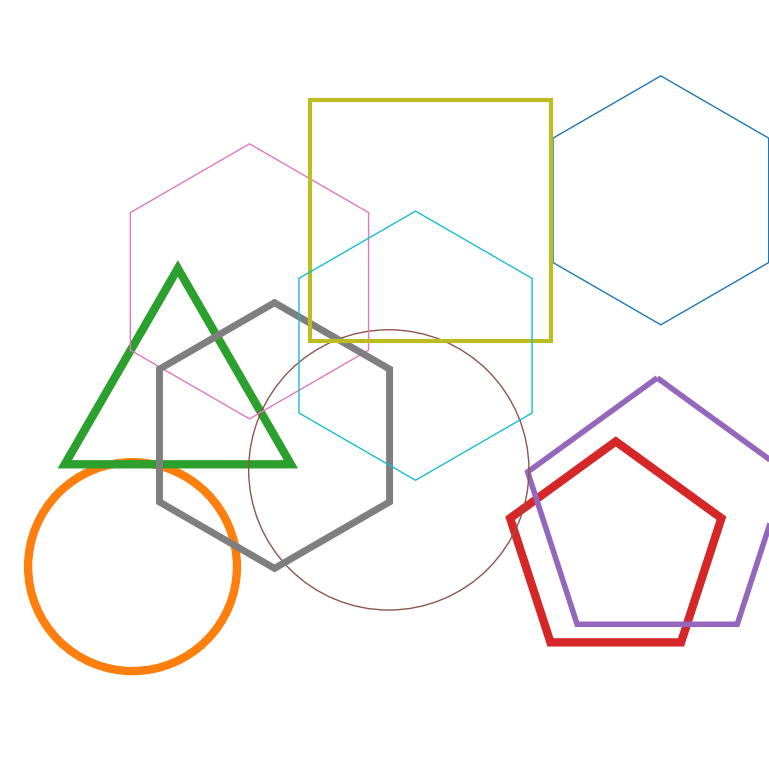[{"shape": "hexagon", "thickness": 0.5, "radius": 0.81, "center": [0.858, 0.74]}, {"shape": "circle", "thickness": 3, "radius": 0.68, "center": [0.172, 0.264]}, {"shape": "triangle", "thickness": 3, "radius": 0.85, "center": [0.231, 0.482]}, {"shape": "pentagon", "thickness": 3, "radius": 0.72, "center": [0.8, 0.282]}, {"shape": "pentagon", "thickness": 2, "radius": 0.88, "center": [0.854, 0.332]}, {"shape": "circle", "thickness": 0.5, "radius": 0.91, "center": [0.505, 0.39]}, {"shape": "hexagon", "thickness": 0.5, "radius": 0.89, "center": [0.324, 0.635]}, {"shape": "hexagon", "thickness": 2.5, "radius": 0.86, "center": [0.357, 0.434]}, {"shape": "square", "thickness": 1.5, "radius": 0.78, "center": [0.559, 0.714]}, {"shape": "hexagon", "thickness": 0.5, "radius": 0.87, "center": [0.54, 0.551]}]